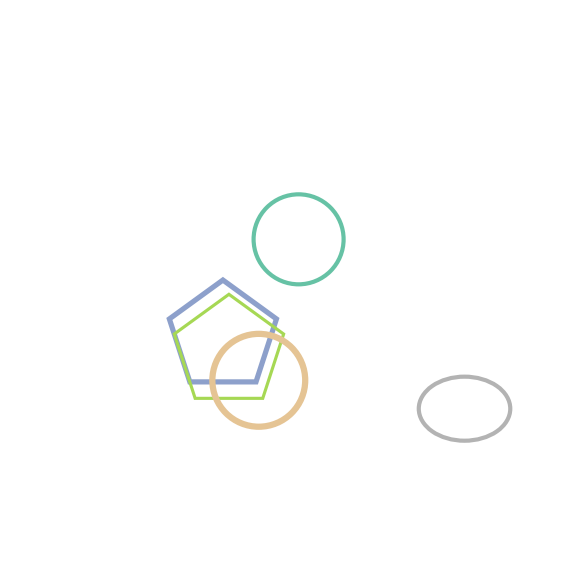[{"shape": "circle", "thickness": 2, "radius": 0.39, "center": [0.517, 0.585]}, {"shape": "pentagon", "thickness": 2.5, "radius": 0.49, "center": [0.386, 0.417]}, {"shape": "pentagon", "thickness": 1.5, "radius": 0.5, "center": [0.396, 0.39]}, {"shape": "circle", "thickness": 3, "radius": 0.4, "center": [0.448, 0.341]}, {"shape": "oval", "thickness": 2, "radius": 0.4, "center": [0.804, 0.291]}]